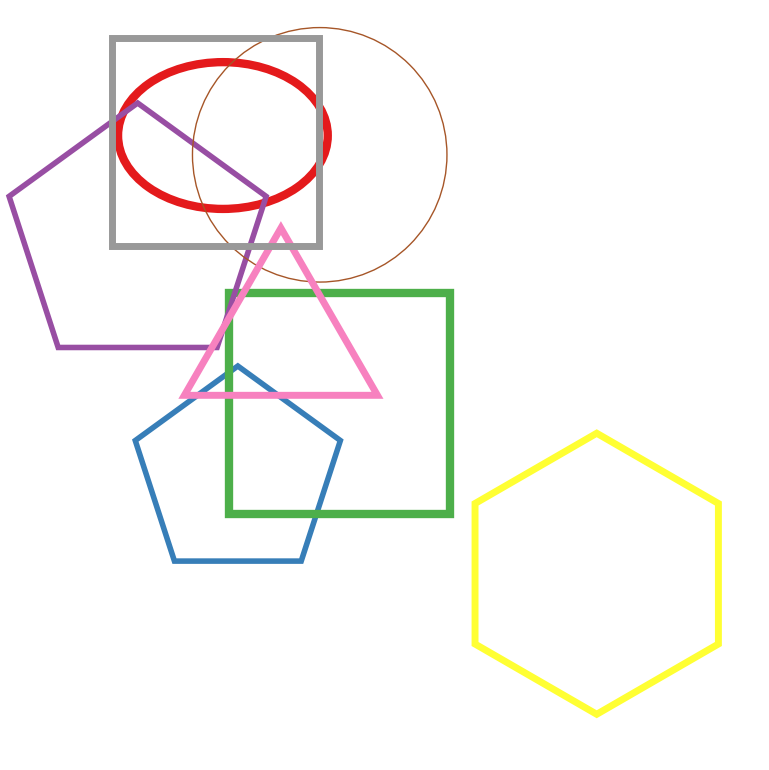[{"shape": "oval", "thickness": 3, "radius": 0.68, "center": [0.289, 0.824]}, {"shape": "pentagon", "thickness": 2, "radius": 0.7, "center": [0.309, 0.385]}, {"shape": "square", "thickness": 3, "radius": 0.72, "center": [0.44, 0.476]}, {"shape": "pentagon", "thickness": 2, "radius": 0.88, "center": [0.179, 0.691]}, {"shape": "hexagon", "thickness": 2.5, "radius": 0.91, "center": [0.775, 0.255]}, {"shape": "circle", "thickness": 0.5, "radius": 0.83, "center": [0.415, 0.799]}, {"shape": "triangle", "thickness": 2.5, "radius": 0.72, "center": [0.365, 0.559]}, {"shape": "square", "thickness": 2.5, "radius": 0.67, "center": [0.28, 0.816]}]